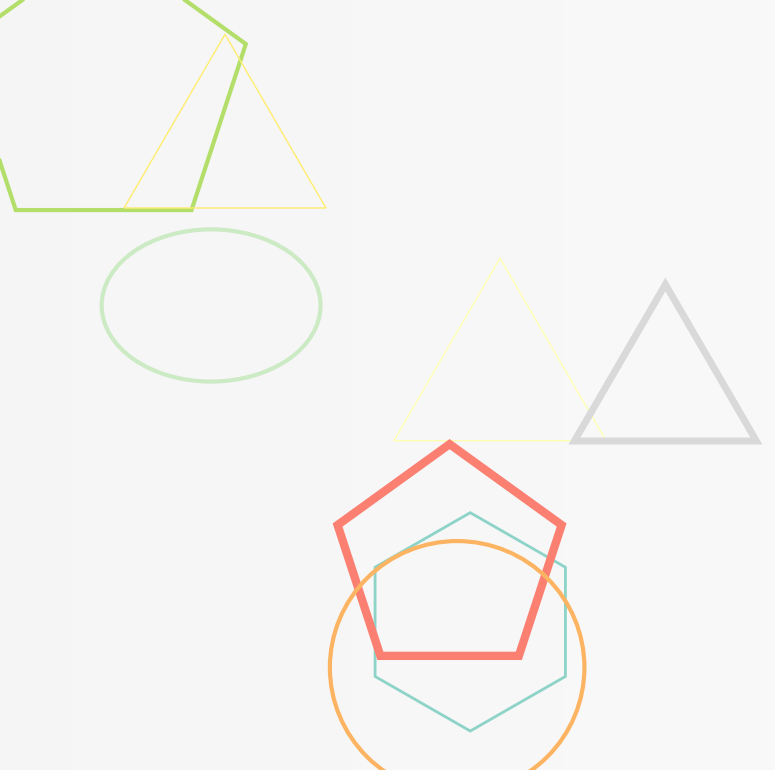[{"shape": "hexagon", "thickness": 1, "radius": 0.71, "center": [0.607, 0.192]}, {"shape": "triangle", "thickness": 0.5, "radius": 0.79, "center": [0.645, 0.507]}, {"shape": "pentagon", "thickness": 3, "radius": 0.76, "center": [0.58, 0.271]}, {"shape": "circle", "thickness": 1.5, "radius": 0.82, "center": [0.59, 0.133]}, {"shape": "pentagon", "thickness": 1.5, "radius": 0.96, "center": [0.134, 0.883]}, {"shape": "triangle", "thickness": 2.5, "radius": 0.68, "center": [0.859, 0.495]}, {"shape": "oval", "thickness": 1.5, "radius": 0.71, "center": [0.272, 0.603]}, {"shape": "triangle", "thickness": 0.5, "radius": 0.75, "center": [0.29, 0.805]}]